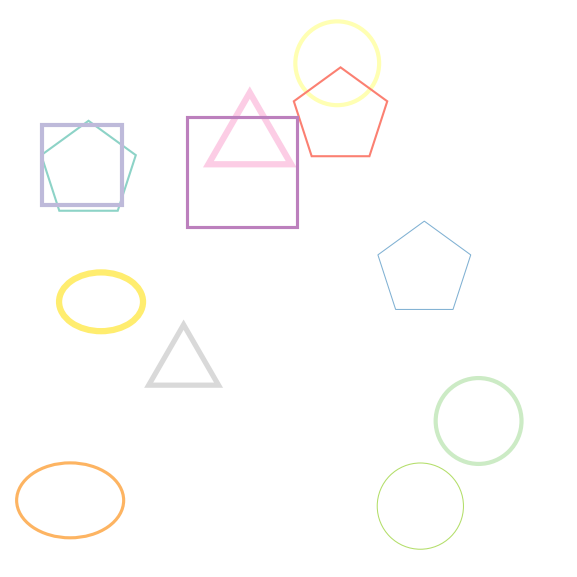[{"shape": "pentagon", "thickness": 1, "radius": 0.43, "center": [0.153, 0.704]}, {"shape": "circle", "thickness": 2, "radius": 0.36, "center": [0.584, 0.89]}, {"shape": "square", "thickness": 2, "radius": 0.34, "center": [0.142, 0.713]}, {"shape": "pentagon", "thickness": 1, "radius": 0.43, "center": [0.59, 0.797]}, {"shape": "pentagon", "thickness": 0.5, "radius": 0.42, "center": [0.735, 0.532]}, {"shape": "oval", "thickness": 1.5, "radius": 0.46, "center": [0.121, 0.133]}, {"shape": "circle", "thickness": 0.5, "radius": 0.37, "center": [0.728, 0.123]}, {"shape": "triangle", "thickness": 3, "radius": 0.41, "center": [0.433, 0.756]}, {"shape": "triangle", "thickness": 2.5, "radius": 0.35, "center": [0.318, 0.367]}, {"shape": "square", "thickness": 1.5, "radius": 0.48, "center": [0.419, 0.702]}, {"shape": "circle", "thickness": 2, "radius": 0.37, "center": [0.829, 0.27]}, {"shape": "oval", "thickness": 3, "radius": 0.36, "center": [0.175, 0.477]}]